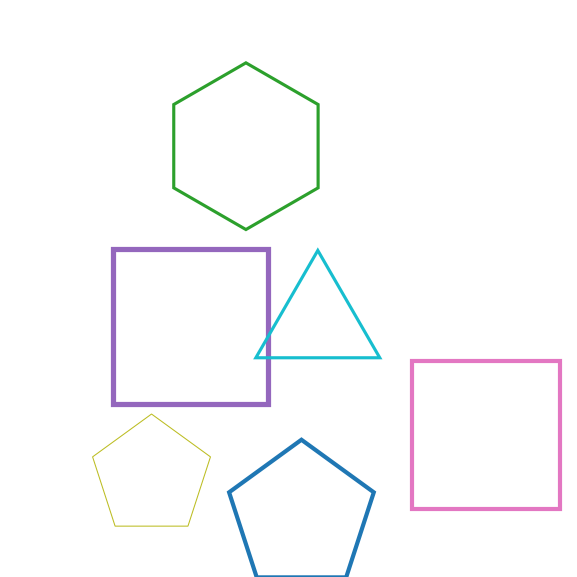[{"shape": "pentagon", "thickness": 2, "radius": 0.66, "center": [0.522, 0.106]}, {"shape": "hexagon", "thickness": 1.5, "radius": 0.72, "center": [0.426, 0.746]}, {"shape": "square", "thickness": 2.5, "radius": 0.67, "center": [0.33, 0.434]}, {"shape": "square", "thickness": 2, "radius": 0.64, "center": [0.842, 0.246]}, {"shape": "pentagon", "thickness": 0.5, "radius": 0.54, "center": [0.262, 0.175]}, {"shape": "triangle", "thickness": 1.5, "radius": 0.62, "center": [0.55, 0.442]}]